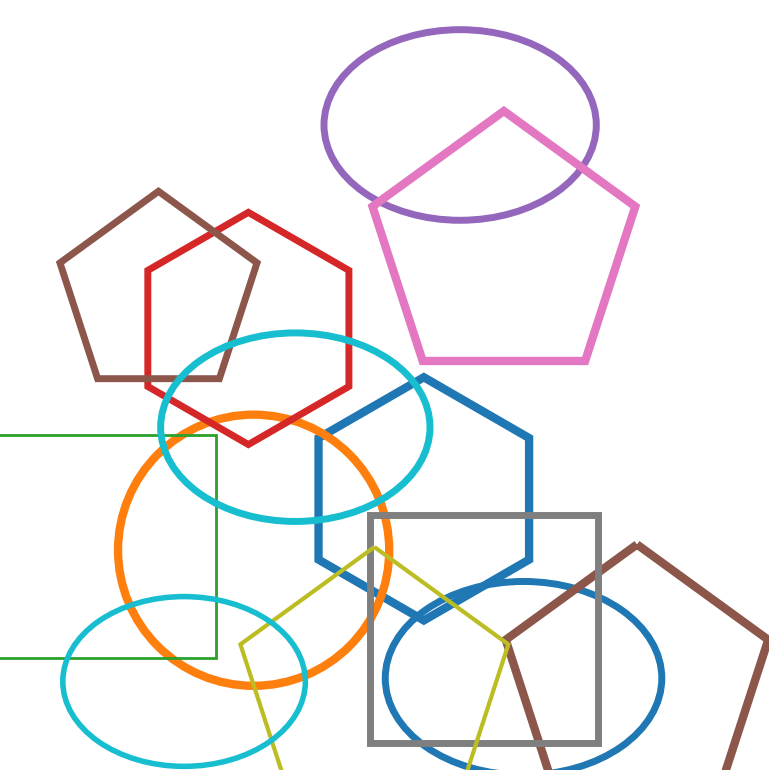[{"shape": "oval", "thickness": 2.5, "radius": 0.9, "center": [0.68, 0.119]}, {"shape": "hexagon", "thickness": 3, "radius": 0.79, "center": [0.55, 0.352]}, {"shape": "circle", "thickness": 3, "radius": 0.88, "center": [0.329, 0.285]}, {"shape": "square", "thickness": 1, "radius": 0.73, "center": [0.135, 0.29]}, {"shape": "hexagon", "thickness": 2.5, "radius": 0.75, "center": [0.323, 0.573]}, {"shape": "oval", "thickness": 2.5, "radius": 0.88, "center": [0.598, 0.838]}, {"shape": "pentagon", "thickness": 2.5, "radius": 0.67, "center": [0.206, 0.617]}, {"shape": "pentagon", "thickness": 3, "radius": 0.9, "center": [0.827, 0.114]}, {"shape": "pentagon", "thickness": 3, "radius": 0.9, "center": [0.654, 0.676]}, {"shape": "square", "thickness": 2.5, "radius": 0.74, "center": [0.628, 0.183]}, {"shape": "pentagon", "thickness": 1.5, "radius": 0.91, "center": [0.486, 0.107]}, {"shape": "oval", "thickness": 2.5, "radius": 0.87, "center": [0.384, 0.445]}, {"shape": "oval", "thickness": 2, "radius": 0.79, "center": [0.239, 0.115]}]